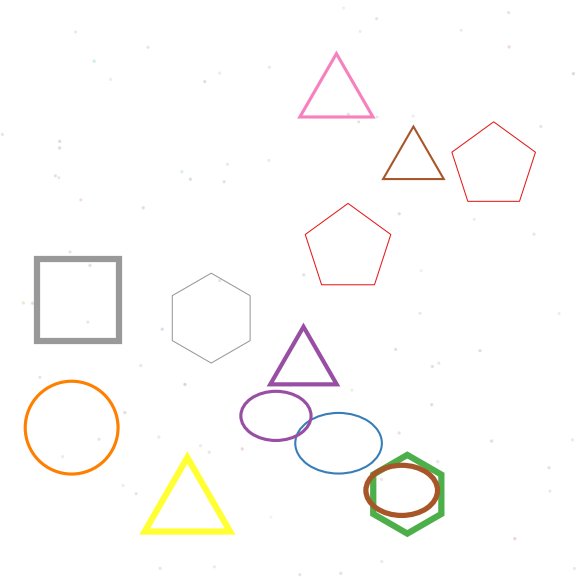[{"shape": "pentagon", "thickness": 0.5, "radius": 0.38, "center": [0.855, 0.712]}, {"shape": "pentagon", "thickness": 0.5, "radius": 0.39, "center": [0.603, 0.569]}, {"shape": "oval", "thickness": 1, "radius": 0.37, "center": [0.586, 0.232]}, {"shape": "hexagon", "thickness": 3, "radius": 0.34, "center": [0.705, 0.143]}, {"shape": "oval", "thickness": 1.5, "radius": 0.3, "center": [0.478, 0.279]}, {"shape": "triangle", "thickness": 2, "radius": 0.33, "center": [0.526, 0.367]}, {"shape": "circle", "thickness": 1.5, "radius": 0.4, "center": [0.124, 0.259]}, {"shape": "triangle", "thickness": 3, "radius": 0.43, "center": [0.324, 0.121]}, {"shape": "oval", "thickness": 2.5, "radius": 0.31, "center": [0.696, 0.15]}, {"shape": "triangle", "thickness": 1, "radius": 0.3, "center": [0.716, 0.719]}, {"shape": "triangle", "thickness": 1.5, "radius": 0.37, "center": [0.583, 0.833]}, {"shape": "square", "thickness": 3, "radius": 0.35, "center": [0.135, 0.479]}, {"shape": "hexagon", "thickness": 0.5, "radius": 0.39, "center": [0.366, 0.448]}]